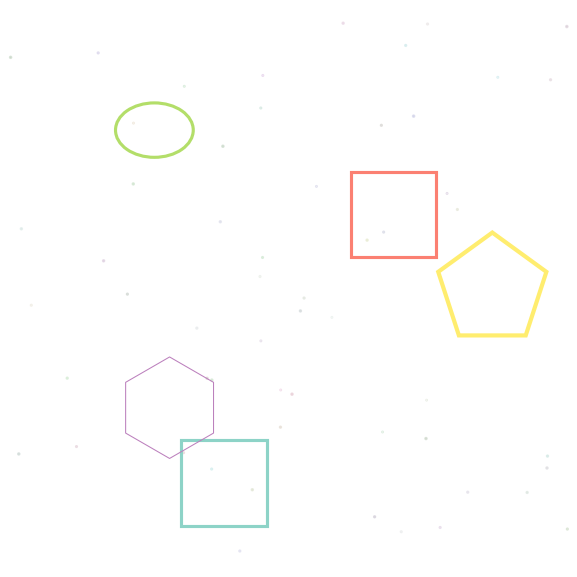[{"shape": "square", "thickness": 1.5, "radius": 0.37, "center": [0.388, 0.162]}, {"shape": "square", "thickness": 1.5, "radius": 0.37, "center": [0.681, 0.627]}, {"shape": "oval", "thickness": 1.5, "radius": 0.34, "center": [0.267, 0.774]}, {"shape": "hexagon", "thickness": 0.5, "radius": 0.44, "center": [0.294, 0.293]}, {"shape": "pentagon", "thickness": 2, "radius": 0.49, "center": [0.852, 0.498]}]